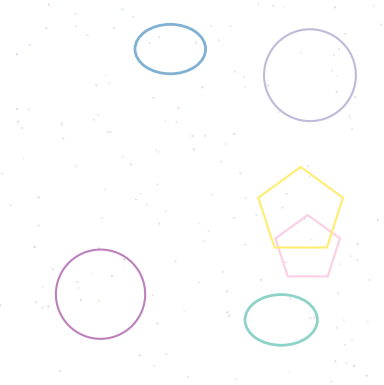[{"shape": "oval", "thickness": 2, "radius": 0.47, "center": [0.73, 0.169]}, {"shape": "circle", "thickness": 1.5, "radius": 0.6, "center": [0.805, 0.805]}, {"shape": "oval", "thickness": 2, "radius": 0.46, "center": [0.442, 0.873]}, {"shape": "pentagon", "thickness": 1.5, "radius": 0.44, "center": [0.799, 0.353]}, {"shape": "circle", "thickness": 1.5, "radius": 0.58, "center": [0.261, 0.236]}, {"shape": "pentagon", "thickness": 1.5, "radius": 0.58, "center": [0.781, 0.451]}]